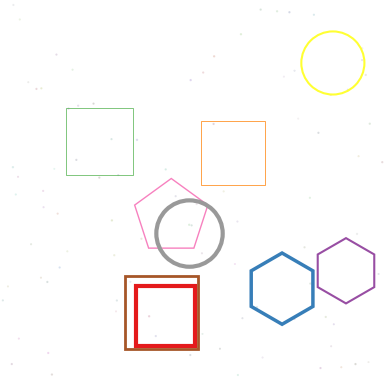[{"shape": "square", "thickness": 3, "radius": 0.38, "center": [0.43, 0.179]}, {"shape": "hexagon", "thickness": 2.5, "radius": 0.46, "center": [0.733, 0.25]}, {"shape": "square", "thickness": 0.5, "radius": 0.43, "center": [0.259, 0.633]}, {"shape": "hexagon", "thickness": 1.5, "radius": 0.42, "center": [0.899, 0.297]}, {"shape": "square", "thickness": 0.5, "radius": 0.41, "center": [0.606, 0.603]}, {"shape": "circle", "thickness": 1.5, "radius": 0.41, "center": [0.865, 0.836]}, {"shape": "square", "thickness": 2, "radius": 0.48, "center": [0.42, 0.188]}, {"shape": "pentagon", "thickness": 1, "radius": 0.5, "center": [0.445, 0.436]}, {"shape": "circle", "thickness": 3, "radius": 0.43, "center": [0.492, 0.393]}]